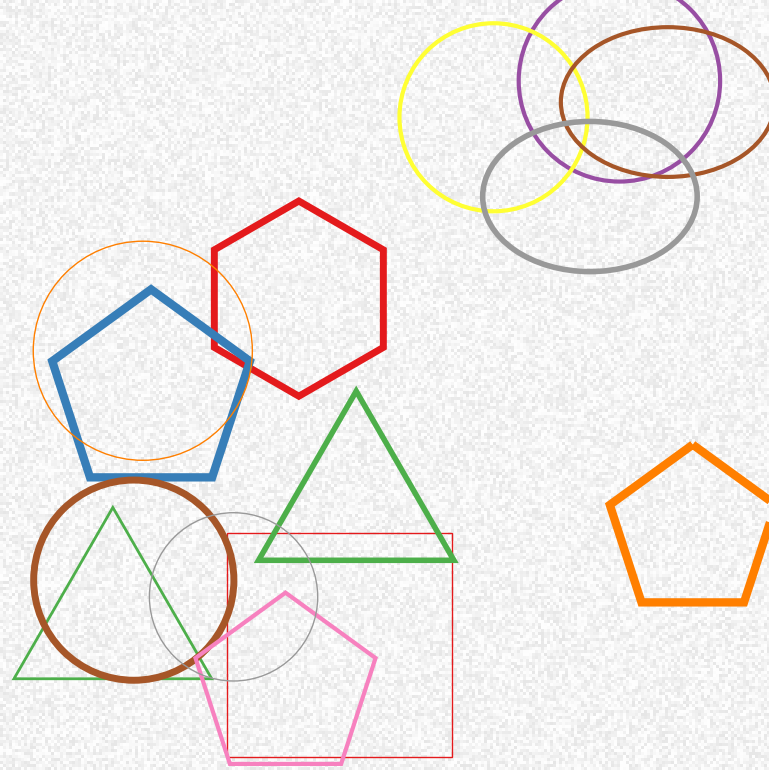[{"shape": "square", "thickness": 0.5, "radius": 0.73, "center": [0.441, 0.162]}, {"shape": "hexagon", "thickness": 2.5, "radius": 0.63, "center": [0.388, 0.612]}, {"shape": "pentagon", "thickness": 3, "radius": 0.67, "center": [0.196, 0.489]}, {"shape": "triangle", "thickness": 2, "radius": 0.73, "center": [0.463, 0.346]}, {"shape": "triangle", "thickness": 1, "radius": 0.74, "center": [0.147, 0.193]}, {"shape": "circle", "thickness": 1.5, "radius": 0.65, "center": [0.804, 0.895]}, {"shape": "pentagon", "thickness": 3, "radius": 0.57, "center": [0.9, 0.309]}, {"shape": "circle", "thickness": 0.5, "radius": 0.71, "center": [0.185, 0.544]}, {"shape": "circle", "thickness": 1.5, "radius": 0.61, "center": [0.641, 0.848]}, {"shape": "circle", "thickness": 2.5, "radius": 0.65, "center": [0.174, 0.247]}, {"shape": "oval", "thickness": 1.5, "radius": 0.69, "center": [0.867, 0.867]}, {"shape": "pentagon", "thickness": 1.5, "radius": 0.61, "center": [0.371, 0.107]}, {"shape": "circle", "thickness": 0.5, "radius": 0.55, "center": [0.303, 0.225]}, {"shape": "oval", "thickness": 2, "radius": 0.7, "center": [0.766, 0.745]}]